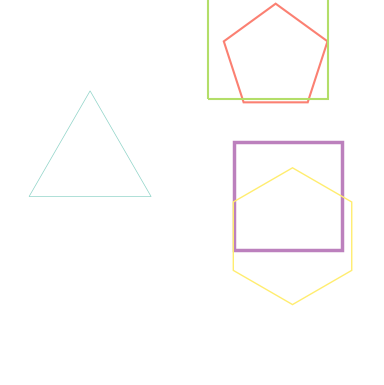[{"shape": "triangle", "thickness": 0.5, "radius": 0.92, "center": [0.234, 0.581]}, {"shape": "pentagon", "thickness": 1.5, "radius": 0.71, "center": [0.716, 0.849]}, {"shape": "square", "thickness": 1.5, "radius": 0.78, "center": [0.697, 0.898]}, {"shape": "square", "thickness": 2.5, "radius": 0.7, "center": [0.748, 0.49]}, {"shape": "hexagon", "thickness": 1, "radius": 0.89, "center": [0.76, 0.387]}]